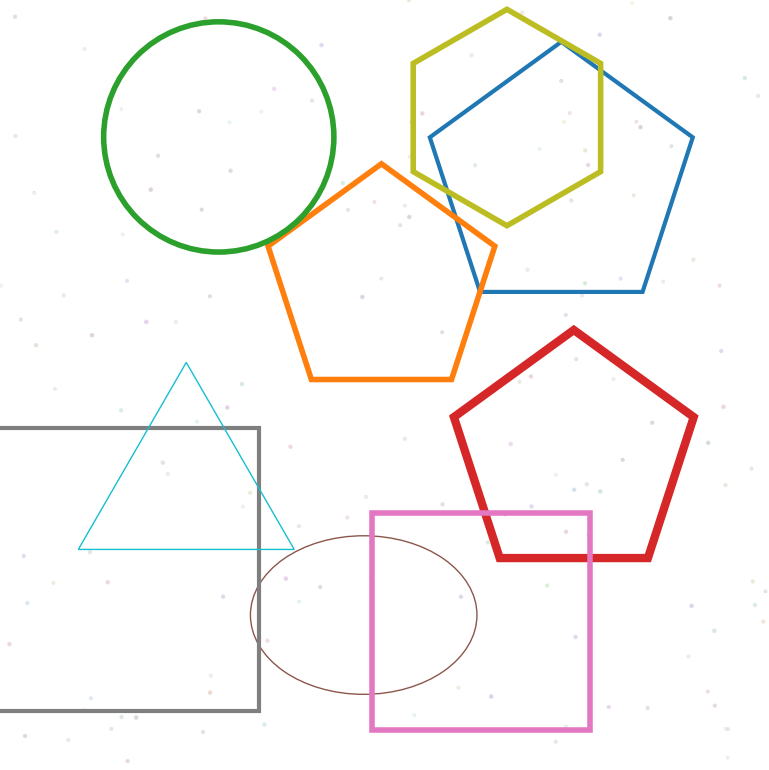[{"shape": "pentagon", "thickness": 1.5, "radius": 0.9, "center": [0.729, 0.766]}, {"shape": "pentagon", "thickness": 2, "radius": 0.77, "center": [0.495, 0.632]}, {"shape": "circle", "thickness": 2, "radius": 0.75, "center": [0.284, 0.822]}, {"shape": "pentagon", "thickness": 3, "radius": 0.82, "center": [0.745, 0.408]}, {"shape": "oval", "thickness": 0.5, "radius": 0.74, "center": [0.472, 0.201]}, {"shape": "square", "thickness": 2, "radius": 0.71, "center": [0.625, 0.193]}, {"shape": "square", "thickness": 1.5, "radius": 0.92, "center": [0.153, 0.26]}, {"shape": "hexagon", "thickness": 2, "radius": 0.7, "center": [0.658, 0.847]}, {"shape": "triangle", "thickness": 0.5, "radius": 0.81, "center": [0.242, 0.367]}]